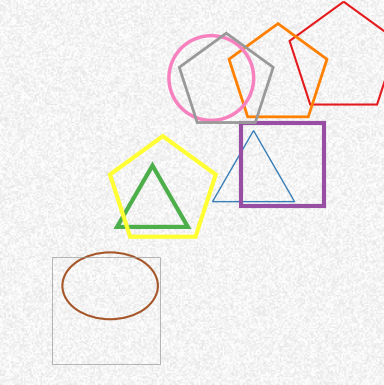[{"shape": "pentagon", "thickness": 1.5, "radius": 0.74, "center": [0.893, 0.848]}, {"shape": "triangle", "thickness": 1, "radius": 0.62, "center": [0.659, 0.538]}, {"shape": "triangle", "thickness": 3, "radius": 0.53, "center": [0.396, 0.464]}, {"shape": "square", "thickness": 3, "radius": 0.54, "center": [0.734, 0.573]}, {"shape": "pentagon", "thickness": 2, "radius": 0.67, "center": [0.722, 0.805]}, {"shape": "pentagon", "thickness": 3, "radius": 0.72, "center": [0.423, 0.502]}, {"shape": "oval", "thickness": 1.5, "radius": 0.62, "center": [0.286, 0.258]}, {"shape": "circle", "thickness": 2.5, "radius": 0.55, "center": [0.549, 0.797]}, {"shape": "pentagon", "thickness": 2, "radius": 0.64, "center": [0.588, 0.786]}, {"shape": "square", "thickness": 0.5, "radius": 0.7, "center": [0.275, 0.194]}]